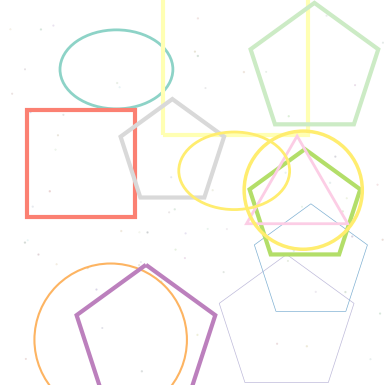[{"shape": "oval", "thickness": 2, "radius": 0.73, "center": [0.302, 0.82]}, {"shape": "square", "thickness": 3, "radius": 0.94, "center": [0.612, 0.837]}, {"shape": "pentagon", "thickness": 0.5, "radius": 0.92, "center": [0.744, 0.155]}, {"shape": "square", "thickness": 3, "radius": 0.7, "center": [0.21, 0.575]}, {"shape": "pentagon", "thickness": 0.5, "radius": 0.77, "center": [0.808, 0.316]}, {"shape": "circle", "thickness": 1.5, "radius": 0.99, "center": [0.287, 0.118]}, {"shape": "pentagon", "thickness": 3, "radius": 0.76, "center": [0.792, 0.461]}, {"shape": "triangle", "thickness": 2, "radius": 0.76, "center": [0.772, 0.495]}, {"shape": "pentagon", "thickness": 3, "radius": 0.71, "center": [0.448, 0.601]}, {"shape": "pentagon", "thickness": 3, "radius": 0.95, "center": [0.379, 0.123]}, {"shape": "pentagon", "thickness": 3, "radius": 0.87, "center": [0.817, 0.818]}, {"shape": "circle", "thickness": 2.5, "radius": 0.77, "center": [0.788, 0.506]}, {"shape": "oval", "thickness": 2, "radius": 0.72, "center": [0.608, 0.556]}]